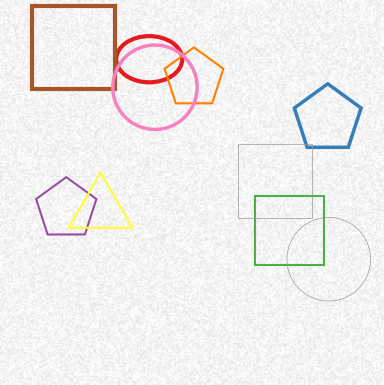[{"shape": "oval", "thickness": 3, "radius": 0.43, "center": [0.388, 0.846]}, {"shape": "pentagon", "thickness": 2.5, "radius": 0.46, "center": [0.851, 0.691]}, {"shape": "square", "thickness": 1.5, "radius": 0.45, "center": [0.752, 0.401]}, {"shape": "pentagon", "thickness": 1.5, "radius": 0.41, "center": [0.172, 0.458]}, {"shape": "pentagon", "thickness": 1.5, "radius": 0.4, "center": [0.504, 0.797]}, {"shape": "triangle", "thickness": 1.5, "radius": 0.48, "center": [0.261, 0.456]}, {"shape": "square", "thickness": 3, "radius": 0.53, "center": [0.191, 0.876]}, {"shape": "circle", "thickness": 2.5, "radius": 0.55, "center": [0.403, 0.773]}, {"shape": "circle", "thickness": 0.5, "radius": 0.54, "center": [0.854, 0.327]}, {"shape": "square", "thickness": 0.5, "radius": 0.48, "center": [0.714, 0.529]}]